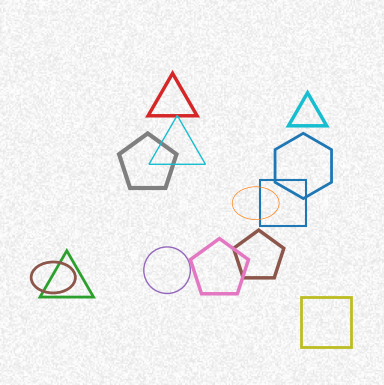[{"shape": "hexagon", "thickness": 2, "radius": 0.42, "center": [0.788, 0.569]}, {"shape": "square", "thickness": 1.5, "radius": 0.3, "center": [0.735, 0.474]}, {"shape": "oval", "thickness": 0.5, "radius": 0.3, "center": [0.664, 0.472]}, {"shape": "triangle", "thickness": 2, "radius": 0.4, "center": [0.173, 0.269]}, {"shape": "triangle", "thickness": 2.5, "radius": 0.37, "center": [0.448, 0.736]}, {"shape": "circle", "thickness": 1, "radius": 0.3, "center": [0.434, 0.298]}, {"shape": "pentagon", "thickness": 2.5, "radius": 0.34, "center": [0.672, 0.334]}, {"shape": "oval", "thickness": 2, "radius": 0.29, "center": [0.138, 0.279]}, {"shape": "pentagon", "thickness": 2.5, "radius": 0.4, "center": [0.57, 0.301]}, {"shape": "pentagon", "thickness": 3, "radius": 0.39, "center": [0.384, 0.575]}, {"shape": "square", "thickness": 2, "radius": 0.32, "center": [0.848, 0.165]}, {"shape": "triangle", "thickness": 2.5, "radius": 0.29, "center": [0.799, 0.702]}, {"shape": "triangle", "thickness": 1, "radius": 0.42, "center": [0.46, 0.616]}]